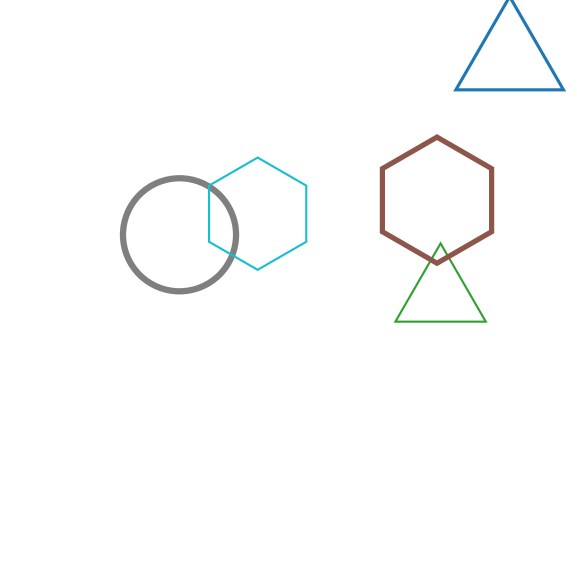[{"shape": "triangle", "thickness": 1.5, "radius": 0.54, "center": [0.883, 0.897]}, {"shape": "triangle", "thickness": 1, "radius": 0.45, "center": [0.763, 0.487]}, {"shape": "hexagon", "thickness": 2.5, "radius": 0.55, "center": [0.757, 0.653]}, {"shape": "circle", "thickness": 3, "radius": 0.49, "center": [0.311, 0.593]}, {"shape": "hexagon", "thickness": 1, "radius": 0.49, "center": [0.446, 0.629]}]